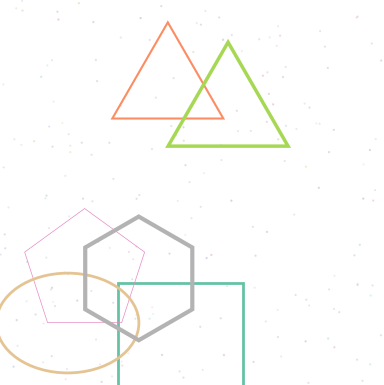[{"shape": "square", "thickness": 2, "radius": 0.81, "center": [0.469, 0.102]}, {"shape": "triangle", "thickness": 1.5, "radius": 0.83, "center": [0.436, 0.775]}, {"shape": "pentagon", "thickness": 0.5, "radius": 0.82, "center": [0.22, 0.295]}, {"shape": "triangle", "thickness": 2.5, "radius": 0.9, "center": [0.592, 0.71]}, {"shape": "oval", "thickness": 2, "radius": 0.93, "center": [0.176, 0.161]}, {"shape": "hexagon", "thickness": 3, "radius": 0.8, "center": [0.36, 0.277]}]